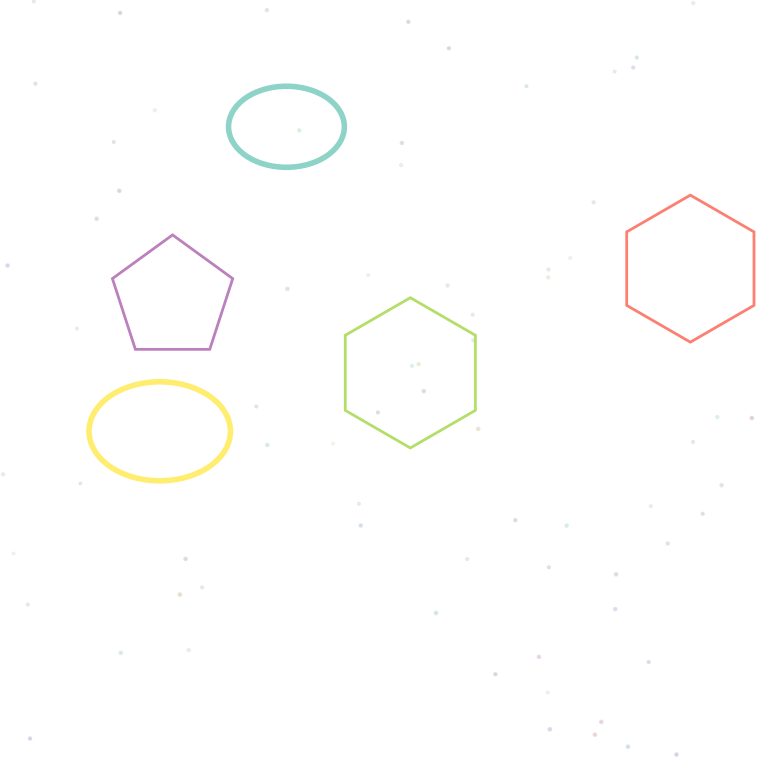[{"shape": "oval", "thickness": 2, "radius": 0.38, "center": [0.372, 0.835]}, {"shape": "hexagon", "thickness": 1, "radius": 0.48, "center": [0.897, 0.651]}, {"shape": "hexagon", "thickness": 1, "radius": 0.49, "center": [0.533, 0.516]}, {"shape": "pentagon", "thickness": 1, "radius": 0.41, "center": [0.224, 0.613]}, {"shape": "oval", "thickness": 2, "radius": 0.46, "center": [0.207, 0.44]}]